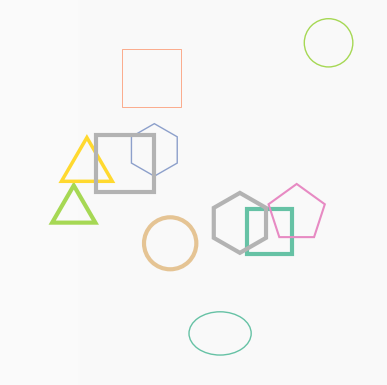[{"shape": "square", "thickness": 3, "radius": 0.29, "center": [0.696, 0.399]}, {"shape": "oval", "thickness": 1, "radius": 0.4, "center": [0.568, 0.134]}, {"shape": "square", "thickness": 0.5, "radius": 0.38, "center": [0.391, 0.799]}, {"shape": "hexagon", "thickness": 1, "radius": 0.34, "center": [0.398, 0.611]}, {"shape": "pentagon", "thickness": 1.5, "radius": 0.38, "center": [0.766, 0.446]}, {"shape": "circle", "thickness": 1, "radius": 0.31, "center": [0.848, 0.889]}, {"shape": "triangle", "thickness": 3, "radius": 0.32, "center": [0.19, 0.454]}, {"shape": "triangle", "thickness": 2.5, "radius": 0.38, "center": [0.224, 0.567]}, {"shape": "circle", "thickness": 3, "radius": 0.34, "center": [0.439, 0.368]}, {"shape": "square", "thickness": 3, "radius": 0.37, "center": [0.322, 0.575]}, {"shape": "hexagon", "thickness": 3, "radius": 0.39, "center": [0.619, 0.421]}]